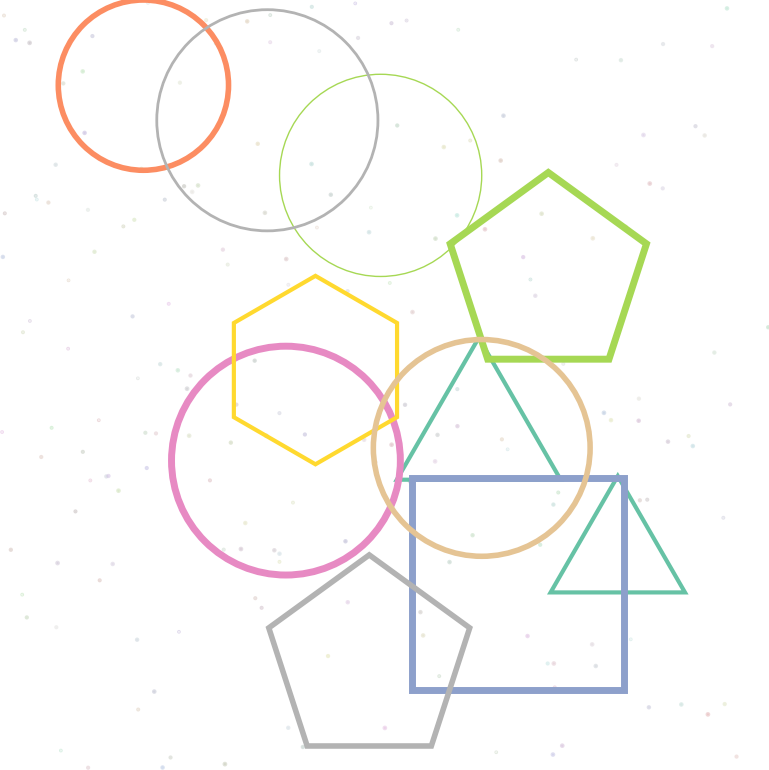[{"shape": "triangle", "thickness": 1.5, "radius": 0.5, "center": [0.802, 0.281]}, {"shape": "triangle", "thickness": 1.5, "radius": 0.61, "center": [0.622, 0.438]}, {"shape": "circle", "thickness": 2, "radius": 0.55, "center": [0.186, 0.889]}, {"shape": "square", "thickness": 2.5, "radius": 0.69, "center": [0.672, 0.241]}, {"shape": "circle", "thickness": 2.5, "radius": 0.74, "center": [0.371, 0.402]}, {"shape": "pentagon", "thickness": 2.5, "radius": 0.67, "center": [0.712, 0.642]}, {"shape": "circle", "thickness": 0.5, "radius": 0.66, "center": [0.494, 0.772]}, {"shape": "hexagon", "thickness": 1.5, "radius": 0.61, "center": [0.41, 0.519]}, {"shape": "circle", "thickness": 2, "radius": 0.7, "center": [0.626, 0.418]}, {"shape": "circle", "thickness": 1, "radius": 0.72, "center": [0.347, 0.844]}, {"shape": "pentagon", "thickness": 2, "radius": 0.69, "center": [0.48, 0.142]}]